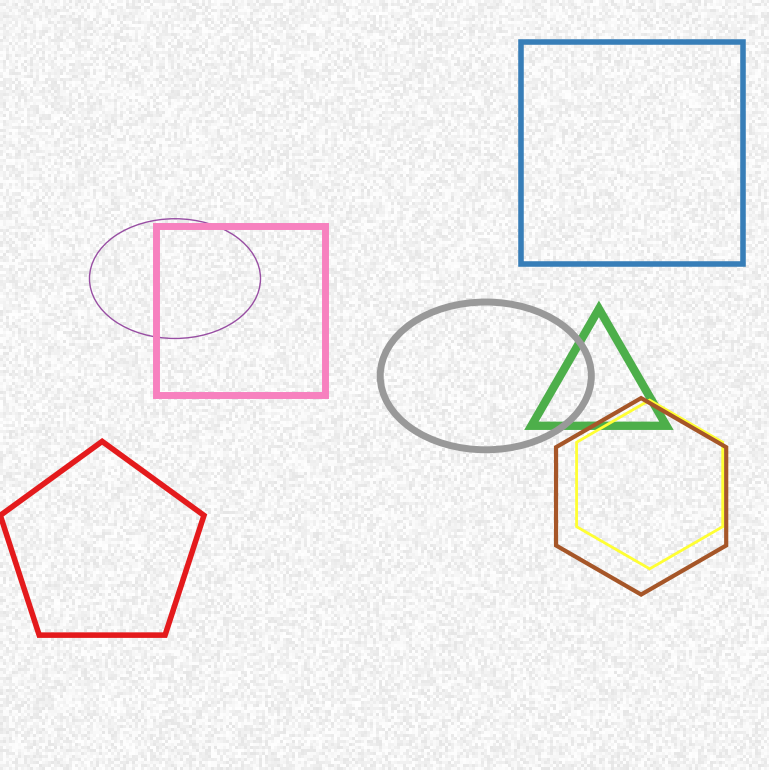[{"shape": "pentagon", "thickness": 2, "radius": 0.7, "center": [0.133, 0.288]}, {"shape": "square", "thickness": 2, "radius": 0.72, "center": [0.821, 0.801]}, {"shape": "triangle", "thickness": 3, "radius": 0.51, "center": [0.778, 0.498]}, {"shape": "oval", "thickness": 0.5, "radius": 0.56, "center": [0.227, 0.638]}, {"shape": "hexagon", "thickness": 1, "radius": 0.55, "center": [0.844, 0.371]}, {"shape": "hexagon", "thickness": 1.5, "radius": 0.64, "center": [0.833, 0.355]}, {"shape": "square", "thickness": 2.5, "radius": 0.55, "center": [0.313, 0.597]}, {"shape": "oval", "thickness": 2.5, "radius": 0.69, "center": [0.631, 0.512]}]